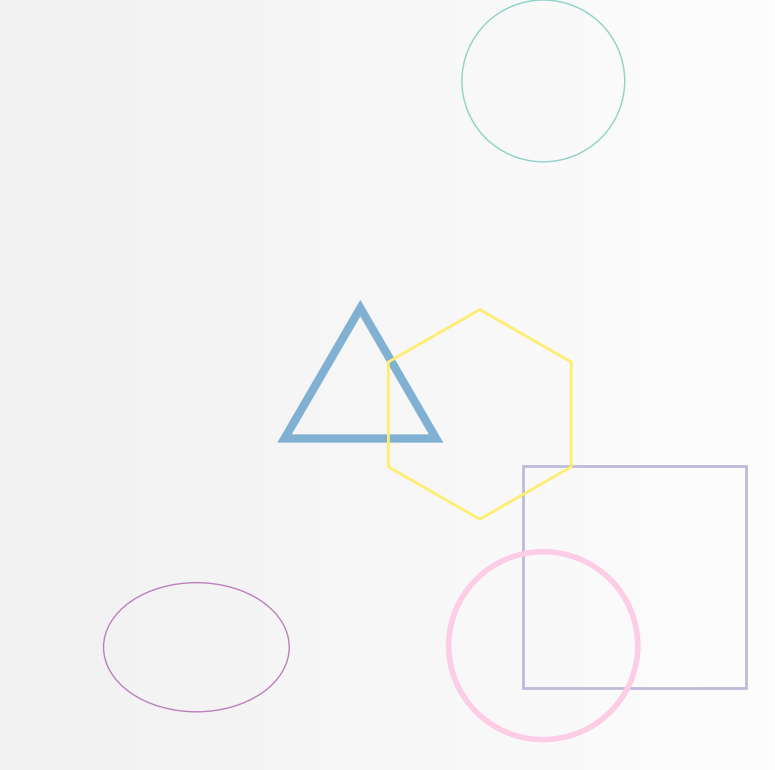[{"shape": "circle", "thickness": 0.5, "radius": 0.53, "center": [0.701, 0.895]}, {"shape": "square", "thickness": 1, "radius": 0.72, "center": [0.819, 0.251]}, {"shape": "triangle", "thickness": 3, "radius": 0.56, "center": [0.465, 0.487]}, {"shape": "circle", "thickness": 2, "radius": 0.61, "center": [0.701, 0.161]}, {"shape": "oval", "thickness": 0.5, "radius": 0.6, "center": [0.253, 0.159]}, {"shape": "hexagon", "thickness": 1, "radius": 0.68, "center": [0.619, 0.462]}]